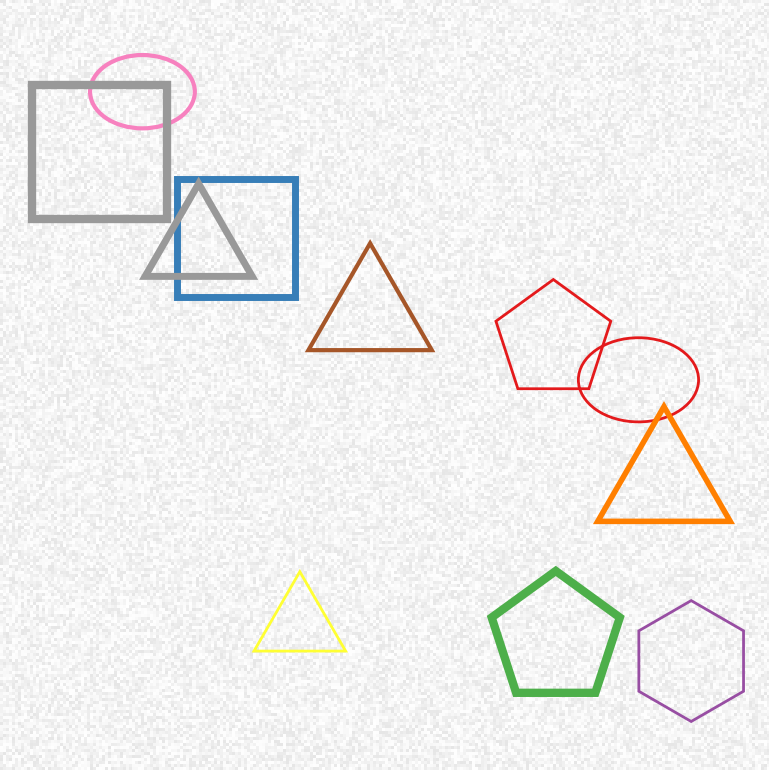[{"shape": "oval", "thickness": 1, "radius": 0.39, "center": [0.829, 0.507]}, {"shape": "pentagon", "thickness": 1, "radius": 0.39, "center": [0.719, 0.559]}, {"shape": "square", "thickness": 2.5, "radius": 0.38, "center": [0.306, 0.691]}, {"shape": "pentagon", "thickness": 3, "radius": 0.44, "center": [0.722, 0.171]}, {"shape": "hexagon", "thickness": 1, "radius": 0.39, "center": [0.898, 0.142]}, {"shape": "triangle", "thickness": 2, "radius": 0.5, "center": [0.862, 0.373]}, {"shape": "triangle", "thickness": 1, "radius": 0.34, "center": [0.389, 0.189]}, {"shape": "triangle", "thickness": 1.5, "radius": 0.46, "center": [0.481, 0.592]}, {"shape": "oval", "thickness": 1.5, "radius": 0.34, "center": [0.185, 0.881]}, {"shape": "triangle", "thickness": 2.5, "radius": 0.4, "center": [0.258, 0.681]}, {"shape": "square", "thickness": 3, "radius": 0.44, "center": [0.129, 0.803]}]